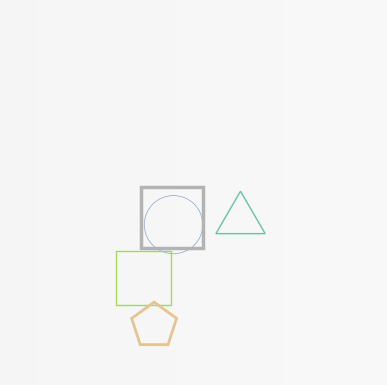[{"shape": "triangle", "thickness": 1, "radius": 0.37, "center": [0.621, 0.43]}, {"shape": "circle", "thickness": 0.5, "radius": 0.38, "center": [0.448, 0.416]}, {"shape": "square", "thickness": 1, "radius": 0.35, "center": [0.37, 0.278]}, {"shape": "pentagon", "thickness": 2, "radius": 0.31, "center": [0.398, 0.154]}, {"shape": "square", "thickness": 2.5, "radius": 0.39, "center": [0.444, 0.434]}]